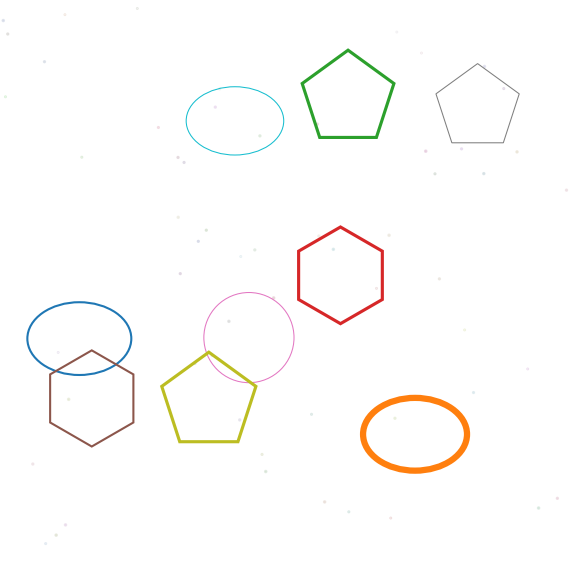[{"shape": "oval", "thickness": 1, "radius": 0.45, "center": [0.137, 0.413]}, {"shape": "oval", "thickness": 3, "radius": 0.45, "center": [0.719, 0.247]}, {"shape": "pentagon", "thickness": 1.5, "radius": 0.42, "center": [0.603, 0.829]}, {"shape": "hexagon", "thickness": 1.5, "radius": 0.42, "center": [0.59, 0.522]}, {"shape": "hexagon", "thickness": 1, "radius": 0.42, "center": [0.159, 0.309]}, {"shape": "circle", "thickness": 0.5, "radius": 0.39, "center": [0.431, 0.415]}, {"shape": "pentagon", "thickness": 0.5, "radius": 0.38, "center": [0.827, 0.813]}, {"shape": "pentagon", "thickness": 1.5, "radius": 0.43, "center": [0.362, 0.304]}, {"shape": "oval", "thickness": 0.5, "radius": 0.42, "center": [0.407, 0.79]}]